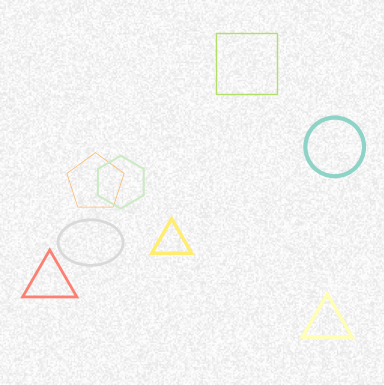[{"shape": "circle", "thickness": 3, "radius": 0.38, "center": [0.869, 0.618]}, {"shape": "triangle", "thickness": 2.5, "radius": 0.37, "center": [0.85, 0.162]}, {"shape": "triangle", "thickness": 2, "radius": 0.41, "center": [0.129, 0.269]}, {"shape": "pentagon", "thickness": 0.5, "radius": 0.39, "center": [0.248, 0.525]}, {"shape": "square", "thickness": 1, "radius": 0.4, "center": [0.64, 0.836]}, {"shape": "oval", "thickness": 2, "radius": 0.42, "center": [0.235, 0.37]}, {"shape": "hexagon", "thickness": 1.5, "radius": 0.34, "center": [0.314, 0.527]}, {"shape": "triangle", "thickness": 2.5, "radius": 0.3, "center": [0.446, 0.372]}]